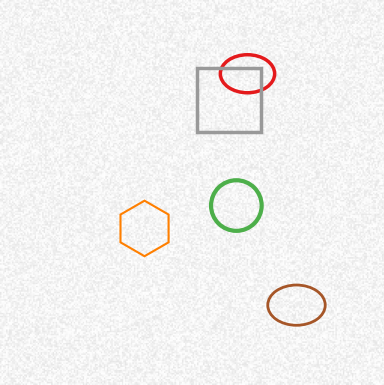[{"shape": "oval", "thickness": 2.5, "radius": 0.35, "center": [0.643, 0.808]}, {"shape": "circle", "thickness": 3, "radius": 0.33, "center": [0.614, 0.466]}, {"shape": "hexagon", "thickness": 1.5, "radius": 0.36, "center": [0.375, 0.407]}, {"shape": "oval", "thickness": 2, "radius": 0.37, "center": [0.77, 0.207]}, {"shape": "square", "thickness": 2.5, "radius": 0.41, "center": [0.595, 0.741]}]